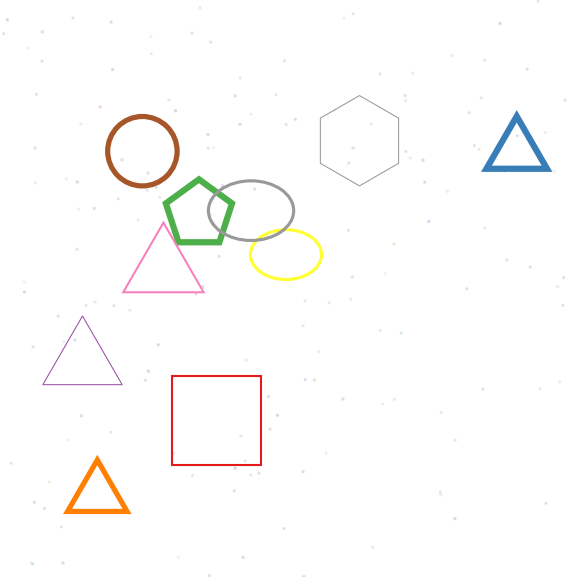[{"shape": "square", "thickness": 1, "radius": 0.38, "center": [0.375, 0.271]}, {"shape": "triangle", "thickness": 3, "radius": 0.3, "center": [0.895, 0.737]}, {"shape": "pentagon", "thickness": 3, "radius": 0.3, "center": [0.344, 0.628]}, {"shape": "triangle", "thickness": 0.5, "radius": 0.4, "center": [0.143, 0.373]}, {"shape": "triangle", "thickness": 2.5, "radius": 0.3, "center": [0.168, 0.143]}, {"shape": "oval", "thickness": 1.5, "radius": 0.31, "center": [0.495, 0.558]}, {"shape": "circle", "thickness": 2.5, "radius": 0.3, "center": [0.247, 0.737]}, {"shape": "triangle", "thickness": 1, "radius": 0.4, "center": [0.283, 0.533]}, {"shape": "oval", "thickness": 1.5, "radius": 0.37, "center": [0.435, 0.634]}, {"shape": "hexagon", "thickness": 0.5, "radius": 0.39, "center": [0.622, 0.755]}]